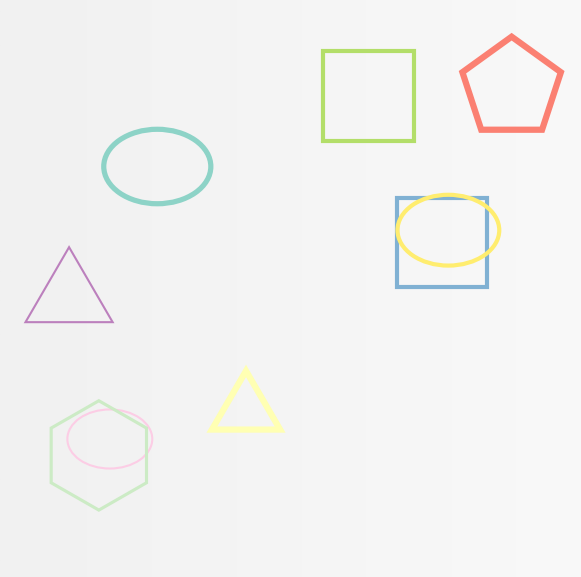[{"shape": "oval", "thickness": 2.5, "radius": 0.46, "center": [0.271, 0.711]}, {"shape": "triangle", "thickness": 3, "radius": 0.34, "center": [0.423, 0.289]}, {"shape": "pentagon", "thickness": 3, "radius": 0.45, "center": [0.88, 0.847]}, {"shape": "square", "thickness": 2, "radius": 0.39, "center": [0.76, 0.579]}, {"shape": "square", "thickness": 2, "radius": 0.39, "center": [0.635, 0.833]}, {"shape": "oval", "thickness": 1, "radius": 0.37, "center": [0.189, 0.239]}, {"shape": "triangle", "thickness": 1, "radius": 0.43, "center": [0.119, 0.485]}, {"shape": "hexagon", "thickness": 1.5, "radius": 0.47, "center": [0.17, 0.211]}, {"shape": "oval", "thickness": 2, "radius": 0.44, "center": [0.771, 0.601]}]